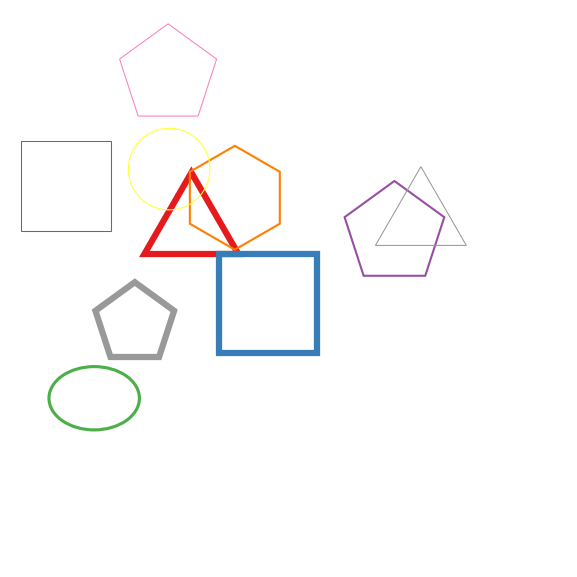[{"shape": "triangle", "thickness": 3, "radius": 0.47, "center": [0.331, 0.606]}, {"shape": "square", "thickness": 3, "radius": 0.42, "center": [0.464, 0.474]}, {"shape": "oval", "thickness": 1.5, "radius": 0.39, "center": [0.163, 0.31]}, {"shape": "pentagon", "thickness": 1, "radius": 0.45, "center": [0.683, 0.595]}, {"shape": "hexagon", "thickness": 1, "radius": 0.45, "center": [0.407, 0.657]}, {"shape": "circle", "thickness": 0.5, "radius": 0.35, "center": [0.293, 0.706]}, {"shape": "square", "thickness": 0.5, "radius": 0.39, "center": [0.114, 0.677]}, {"shape": "pentagon", "thickness": 0.5, "radius": 0.44, "center": [0.291, 0.87]}, {"shape": "pentagon", "thickness": 3, "radius": 0.36, "center": [0.233, 0.439]}, {"shape": "triangle", "thickness": 0.5, "radius": 0.45, "center": [0.729, 0.62]}]